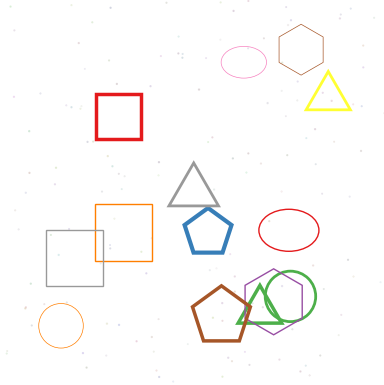[{"shape": "square", "thickness": 2.5, "radius": 0.29, "center": [0.309, 0.697]}, {"shape": "oval", "thickness": 1, "radius": 0.39, "center": [0.75, 0.402]}, {"shape": "pentagon", "thickness": 3, "radius": 0.32, "center": [0.54, 0.396]}, {"shape": "circle", "thickness": 2, "radius": 0.33, "center": [0.754, 0.23]}, {"shape": "triangle", "thickness": 2.5, "radius": 0.33, "center": [0.675, 0.193]}, {"shape": "hexagon", "thickness": 1, "radius": 0.43, "center": [0.711, 0.216]}, {"shape": "square", "thickness": 1, "radius": 0.37, "center": [0.321, 0.396]}, {"shape": "circle", "thickness": 0.5, "radius": 0.29, "center": [0.158, 0.154]}, {"shape": "triangle", "thickness": 2, "radius": 0.33, "center": [0.853, 0.748]}, {"shape": "hexagon", "thickness": 0.5, "radius": 0.33, "center": [0.782, 0.871]}, {"shape": "pentagon", "thickness": 2.5, "radius": 0.4, "center": [0.575, 0.179]}, {"shape": "oval", "thickness": 0.5, "radius": 0.29, "center": [0.633, 0.838]}, {"shape": "square", "thickness": 1, "radius": 0.37, "center": [0.193, 0.33]}, {"shape": "triangle", "thickness": 2, "radius": 0.37, "center": [0.503, 0.502]}]